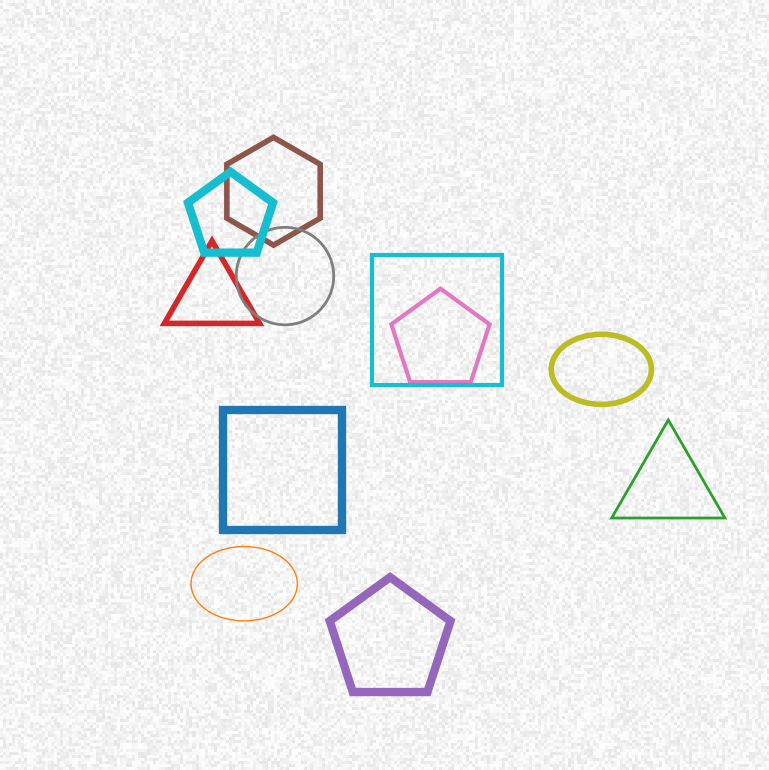[{"shape": "square", "thickness": 3, "radius": 0.39, "center": [0.366, 0.39]}, {"shape": "oval", "thickness": 0.5, "radius": 0.35, "center": [0.317, 0.242]}, {"shape": "triangle", "thickness": 1, "radius": 0.42, "center": [0.868, 0.37]}, {"shape": "triangle", "thickness": 2, "radius": 0.36, "center": [0.275, 0.616]}, {"shape": "pentagon", "thickness": 3, "radius": 0.41, "center": [0.507, 0.168]}, {"shape": "hexagon", "thickness": 2, "radius": 0.35, "center": [0.355, 0.752]}, {"shape": "pentagon", "thickness": 1.5, "radius": 0.34, "center": [0.572, 0.558]}, {"shape": "circle", "thickness": 1, "radius": 0.32, "center": [0.37, 0.641]}, {"shape": "oval", "thickness": 2, "radius": 0.33, "center": [0.781, 0.52]}, {"shape": "square", "thickness": 1.5, "radius": 0.42, "center": [0.567, 0.585]}, {"shape": "pentagon", "thickness": 3, "radius": 0.29, "center": [0.299, 0.719]}]